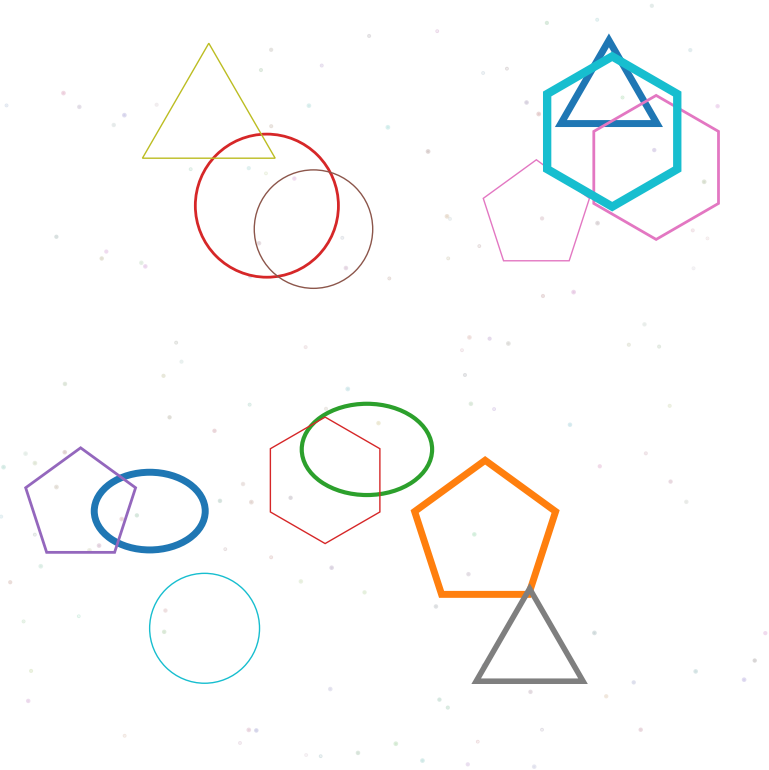[{"shape": "oval", "thickness": 2.5, "radius": 0.36, "center": [0.194, 0.336]}, {"shape": "triangle", "thickness": 2.5, "radius": 0.36, "center": [0.791, 0.876]}, {"shape": "pentagon", "thickness": 2.5, "radius": 0.48, "center": [0.63, 0.306]}, {"shape": "oval", "thickness": 1.5, "radius": 0.42, "center": [0.477, 0.416]}, {"shape": "hexagon", "thickness": 0.5, "radius": 0.41, "center": [0.422, 0.376]}, {"shape": "circle", "thickness": 1, "radius": 0.46, "center": [0.347, 0.733]}, {"shape": "pentagon", "thickness": 1, "radius": 0.38, "center": [0.105, 0.343]}, {"shape": "circle", "thickness": 0.5, "radius": 0.38, "center": [0.407, 0.702]}, {"shape": "pentagon", "thickness": 0.5, "radius": 0.36, "center": [0.697, 0.72]}, {"shape": "hexagon", "thickness": 1, "radius": 0.47, "center": [0.852, 0.783]}, {"shape": "triangle", "thickness": 2, "radius": 0.4, "center": [0.688, 0.155]}, {"shape": "triangle", "thickness": 0.5, "radius": 0.5, "center": [0.271, 0.844]}, {"shape": "circle", "thickness": 0.5, "radius": 0.36, "center": [0.266, 0.184]}, {"shape": "hexagon", "thickness": 3, "radius": 0.49, "center": [0.795, 0.829]}]